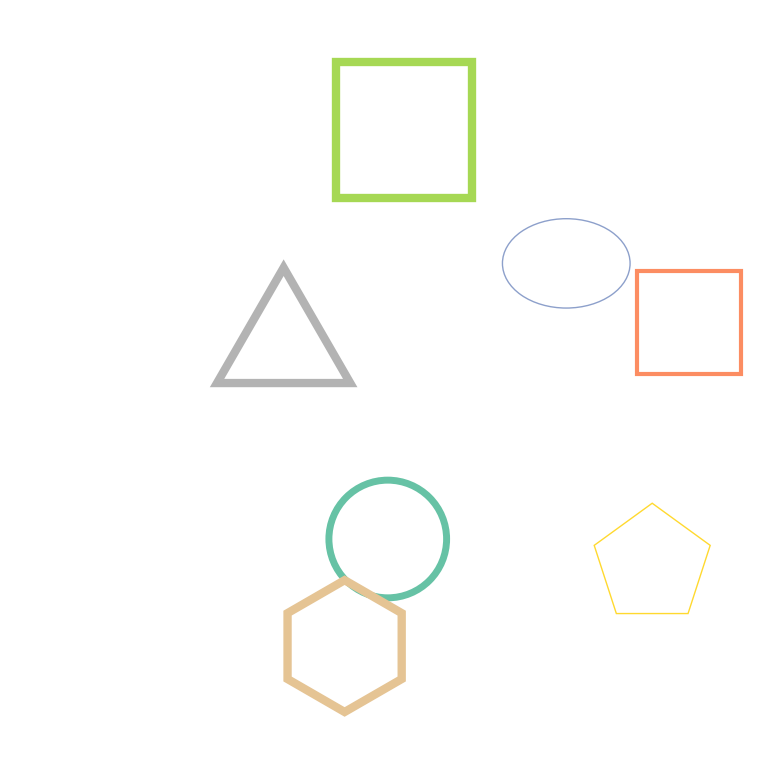[{"shape": "circle", "thickness": 2.5, "radius": 0.38, "center": [0.504, 0.3]}, {"shape": "square", "thickness": 1.5, "radius": 0.33, "center": [0.895, 0.581]}, {"shape": "oval", "thickness": 0.5, "radius": 0.41, "center": [0.735, 0.658]}, {"shape": "square", "thickness": 3, "radius": 0.44, "center": [0.525, 0.831]}, {"shape": "pentagon", "thickness": 0.5, "radius": 0.4, "center": [0.847, 0.267]}, {"shape": "hexagon", "thickness": 3, "radius": 0.43, "center": [0.448, 0.161]}, {"shape": "triangle", "thickness": 3, "radius": 0.5, "center": [0.368, 0.552]}]